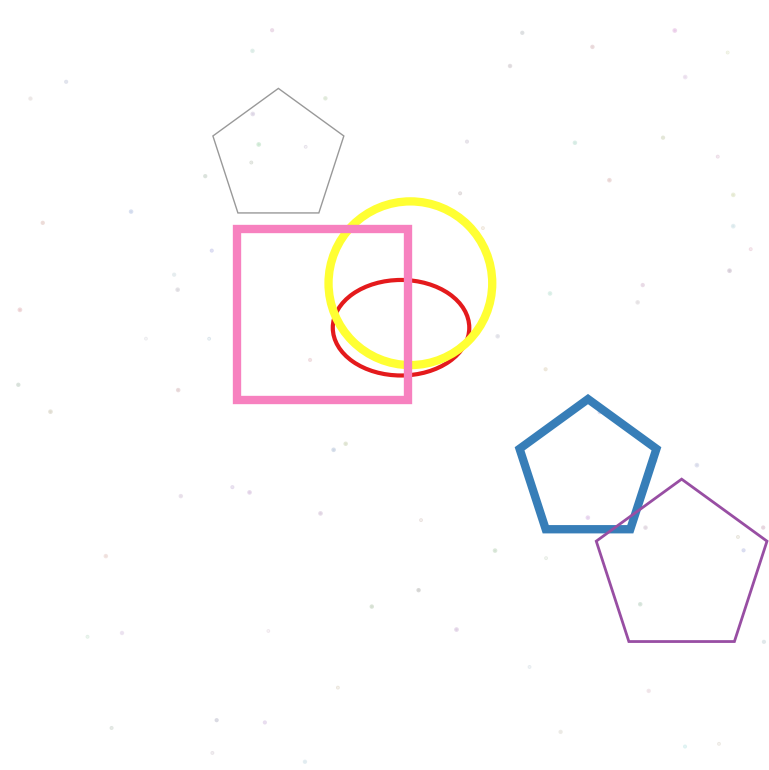[{"shape": "oval", "thickness": 1.5, "radius": 0.44, "center": [0.521, 0.574]}, {"shape": "pentagon", "thickness": 3, "radius": 0.47, "center": [0.764, 0.388]}, {"shape": "pentagon", "thickness": 1, "radius": 0.58, "center": [0.885, 0.261]}, {"shape": "circle", "thickness": 3, "radius": 0.53, "center": [0.533, 0.632]}, {"shape": "square", "thickness": 3, "radius": 0.56, "center": [0.419, 0.592]}, {"shape": "pentagon", "thickness": 0.5, "radius": 0.45, "center": [0.362, 0.796]}]